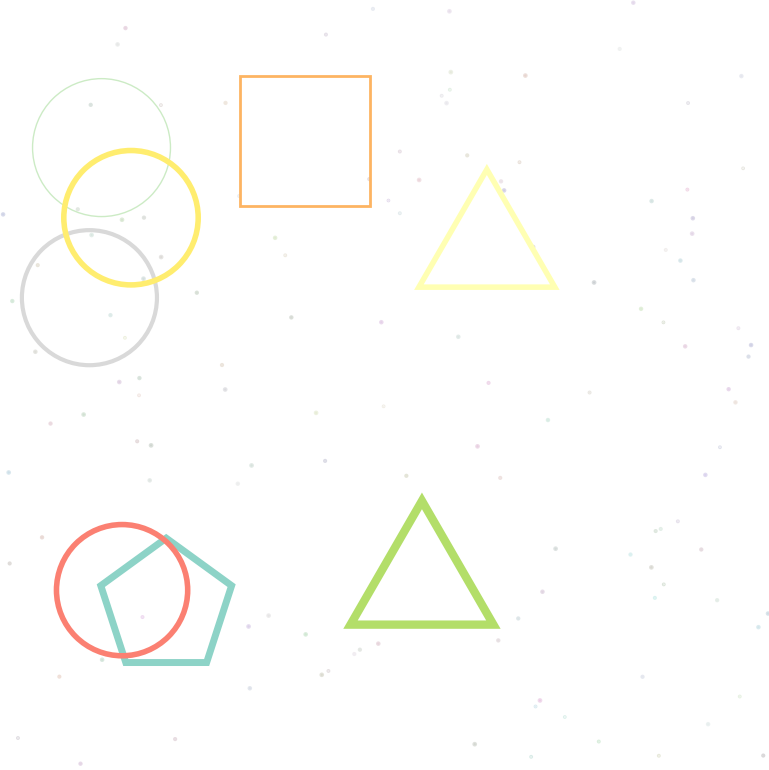[{"shape": "pentagon", "thickness": 2.5, "radius": 0.45, "center": [0.216, 0.212]}, {"shape": "triangle", "thickness": 2, "radius": 0.51, "center": [0.632, 0.678]}, {"shape": "circle", "thickness": 2, "radius": 0.43, "center": [0.159, 0.234]}, {"shape": "square", "thickness": 1, "radius": 0.42, "center": [0.396, 0.817]}, {"shape": "triangle", "thickness": 3, "radius": 0.54, "center": [0.548, 0.242]}, {"shape": "circle", "thickness": 1.5, "radius": 0.44, "center": [0.116, 0.613]}, {"shape": "circle", "thickness": 0.5, "radius": 0.45, "center": [0.132, 0.808]}, {"shape": "circle", "thickness": 2, "radius": 0.44, "center": [0.17, 0.717]}]